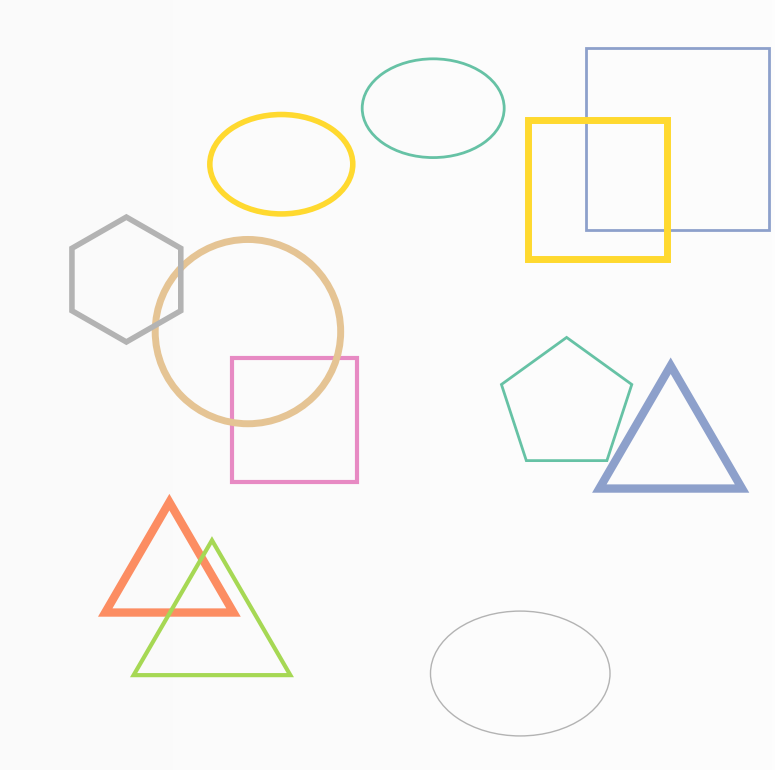[{"shape": "oval", "thickness": 1, "radius": 0.46, "center": [0.559, 0.859]}, {"shape": "pentagon", "thickness": 1, "radius": 0.44, "center": [0.731, 0.473]}, {"shape": "triangle", "thickness": 3, "radius": 0.48, "center": [0.219, 0.252]}, {"shape": "square", "thickness": 1, "radius": 0.59, "center": [0.874, 0.82]}, {"shape": "triangle", "thickness": 3, "radius": 0.53, "center": [0.865, 0.419]}, {"shape": "square", "thickness": 1.5, "radius": 0.4, "center": [0.38, 0.455]}, {"shape": "triangle", "thickness": 1.5, "radius": 0.58, "center": [0.274, 0.182]}, {"shape": "oval", "thickness": 2, "radius": 0.46, "center": [0.363, 0.787]}, {"shape": "square", "thickness": 2.5, "radius": 0.45, "center": [0.771, 0.754]}, {"shape": "circle", "thickness": 2.5, "radius": 0.6, "center": [0.32, 0.569]}, {"shape": "hexagon", "thickness": 2, "radius": 0.41, "center": [0.163, 0.637]}, {"shape": "oval", "thickness": 0.5, "radius": 0.58, "center": [0.671, 0.125]}]